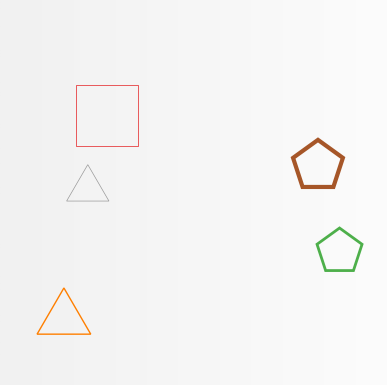[{"shape": "square", "thickness": 0.5, "radius": 0.4, "center": [0.276, 0.701]}, {"shape": "pentagon", "thickness": 2, "radius": 0.31, "center": [0.876, 0.347]}, {"shape": "triangle", "thickness": 1, "radius": 0.4, "center": [0.165, 0.172]}, {"shape": "pentagon", "thickness": 3, "radius": 0.34, "center": [0.821, 0.569]}, {"shape": "triangle", "thickness": 0.5, "radius": 0.32, "center": [0.227, 0.509]}]